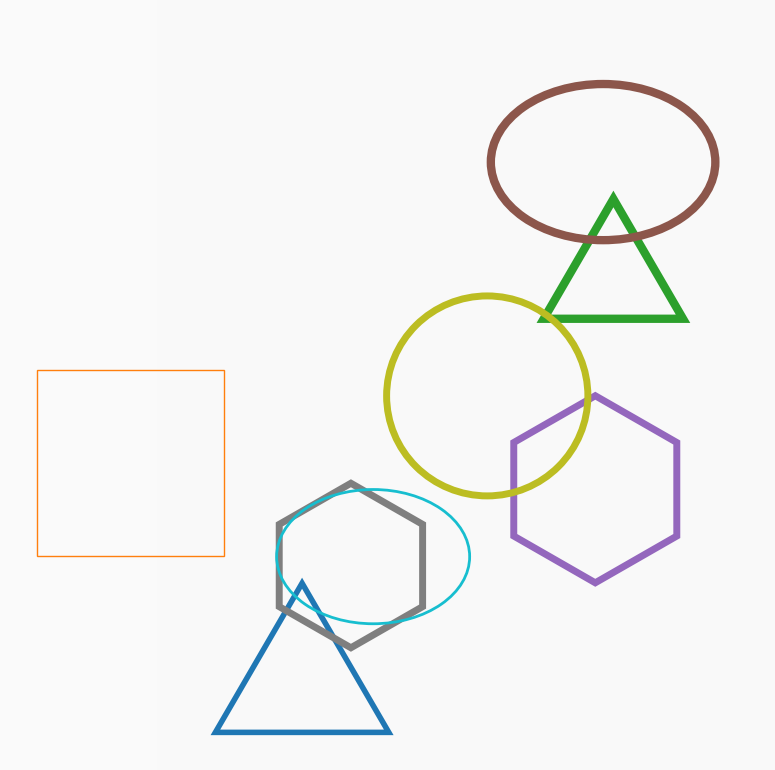[{"shape": "triangle", "thickness": 2, "radius": 0.65, "center": [0.39, 0.113]}, {"shape": "square", "thickness": 0.5, "radius": 0.6, "center": [0.169, 0.399]}, {"shape": "triangle", "thickness": 3, "radius": 0.52, "center": [0.791, 0.638]}, {"shape": "hexagon", "thickness": 2.5, "radius": 0.61, "center": [0.768, 0.365]}, {"shape": "oval", "thickness": 3, "radius": 0.72, "center": [0.778, 0.789]}, {"shape": "hexagon", "thickness": 2.5, "radius": 0.53, "center": [0.453, 0.266]}, {"shape": "circle", "thickness": 2.5, "radius": 0.65, "center": [0.629, 0.486]}, {"shape": "oval", "thickness": 1, "radius": 0.62, "center": [0.481, 0.277]}]